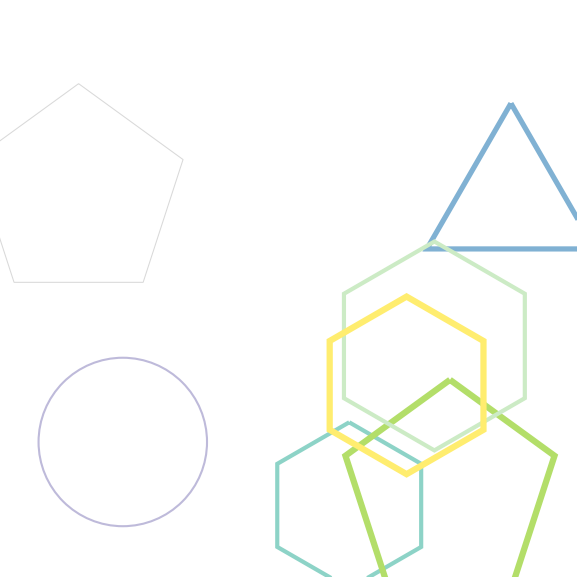[{"shape": "hexagon", "thickness": 2, "radius": 0.72, "center": [0.605, 0.124]}, {"shape": "circle", "thickness": 1, "radius": 0.73, "center": [0.213, 0.234]}, {"shape": "triangle", "thickness": 2.5, "radius": 0.84, "center": [0.885, 0.652]}, {"shape": "pentagon", "thickness": 3, "radius": 0.95, "center": [0.779, 0.151]}, {"shape": "pentagon", "thickness": 0.5, "radius": 0.95, "center": [0.136, 0.664]}, {"shape": "hexagon", "thickness": 2, "radius": 0.9, "center": [0.752, 0.4]}, {"shape": "hexagon", "thickness": 3, "radius": 0.77, "center": [0.704, 0.332]}]